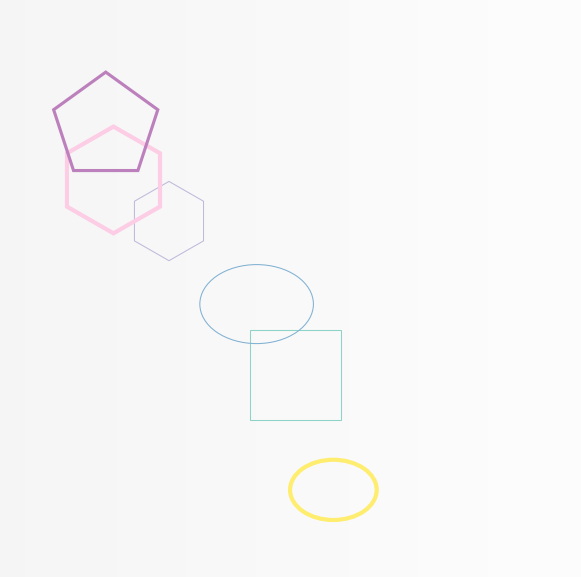[{"shape": "square", "thickness": 0.5, "radius": 0.39, "center": [0.508, 0.35]}, {"shape": "hexagon", "thickness": 0.5, "radius": 0.34, "center": [0.291, 0.616]}, {"shape": "oval", "thickness": 0.5, "radius": 0.49, "center": [0.441, 0.473]}, {"shape": "hexagon", "thickness": 2, "radius": 0.46, "center": [0.195, 0.688]}, {"shape": "pentagon", "thickness": 1.5, "radius": 0.47, "center": [0.182, 0.78]}, {"shape": "oval", "thickness": 2, "radius": 0.37, "center": [0.574, 0.151]}]